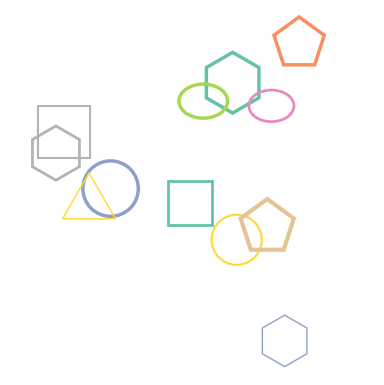[{"shape": "hexagon", "thickness": 2.5, "radius": 0.39, "center": [0.604, 0.785]}, {"shape": "square", "thickness": 2, "radius": 0.29, "center": [0.493, 0.472]}, {"shape": "pentagon", "thickness": 2.5, "radius": 0.34, "center": [0.777, 0.887]}, {"shape": "hexagon", "thickness": 1, "radius": 0.33, "center": [0.739, 0.115]}, {"shape": "circle", "thickness": 2.5, "radius": 0.36, "center": [0.287, 0.51]}, {"shape": "oval", "thickness": 2, "radius": 0.29, "center": [0.705, 0.725]}, {"shape": "oval", "thickness": 2.5, "radius": 0.32, "center": [0.528, 0.737]}, {"shape": "circle", "thickness": 1.5, "radius": 0.33, "center": [0.615, 0.377]}, {"shape": "triangle", "thickness": 1, "radius": 0.4, "center": [0.231, 0.472]}, {"shape": "pentagon", "thickness": 3, "radius": 0.36, "center": [0.694, 0.41]}, {"shape": "square", "thickness": 1.5, "radius": 0.34, "center": [0.166, 0.657]}, {"shape": "hexagon", "thickness": 2, "radius": 0.35, "center": [0.145, 0.602]}]